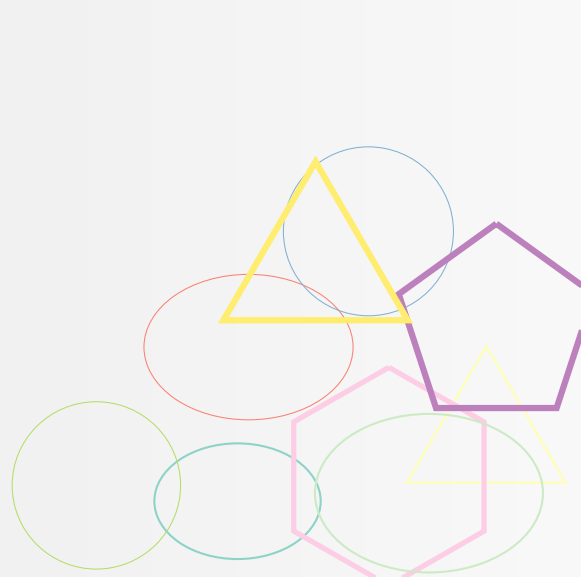[{"shape": "oval", "thickness": 1, "radius": 0.72, "center": [0.409, 0.131]}, {"shape": "triangle", "thickness": 1, "radius": 0.79, "center": [0.837, 0.242]}, {"shape": "oval", "thickness": 0.5, "radius": 0.9, "center": [0.428, 0.398]}, {"shape": "circle", "thickness": 0.5, "radius": 0.73, "center": [0.634, 0.599]}, {"shape": "circle", "thickness": 0.5, "radius": 0.72, "center": [0.166, 0.159]}, {"shape": "hexagon", "thickness": 2.5, "radius": 0.95, "center": [0.669, 0.174]}, {"shape": "pentagon", "thickness": 3, "radius": 0.88, "center": [0.854, 0.435]}, {"shape": "oval", "thickness": 1, "radius": 0.98, "center": [0.738, 0.145]}, {"shape": "triangle", "thickness": 3, "radius": 0.92, "center": [0.543, 0.536]}]